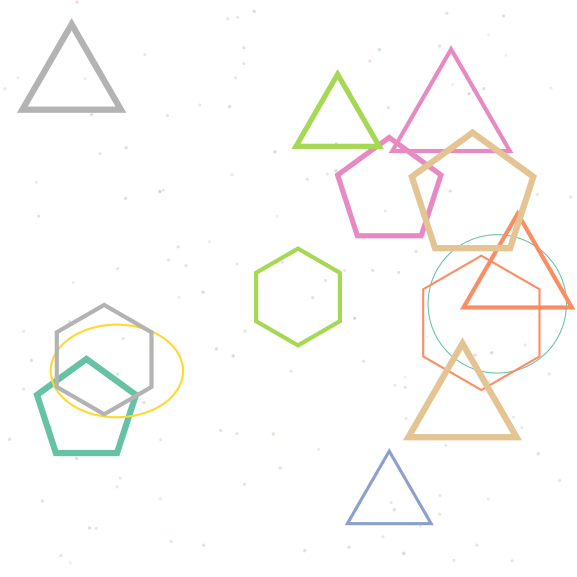[{"shape": "pentagon", "thickness": 3, "radius": 0.45, "center": [0.15, 0.287]}, {"shape": "circle", "thickness": 0.5, "radius": 0.6, "center": [0.861, 0.473]}, {"shape": "hexagon", "thickness": 1, "radius": 0.58, "center": [0.834, 0.44]}, {"shape": "triangle", "thickness": 2, "radius": 0.54, "center": [0.896, 0.521]}, {"shape": "triangle", "thickness": 1.5, "radius": 0.42, "center": [0.674, 0.134]}, {"shape": "pentagon", "thickness": 2.5, "radius": 0.47, "center": [0.674, 0.667]}, {"shape": "triangle", "thickness": 2, "radius": 0.59, "center": [0.781, 0.796]}, {"shape": "hexagon", "thickness": 2, "radius": 0.42, "center": [0.516, 0.485]}, {"shape": "triangle", "thickness": 2.5, "radius": 0.42, "center": [0.585, 0.787]}, {"shape": "oval", "thickness": 1, "radius": 0.57, "center": [0.202, 0.357]}, {"shape": "pentagon", "thickness": 3, "radius": 0.55, "center": [0.818, 0.659]}, {"shape": "triangle", "thickness": 3, "radius": 0.54, "center": [0.801, 0.296]}, {"shape": "triangle", "thickness": 3, "radius": 0.49, "center": [0.124, 0.858]}, {"shape": "hexagon", "thickness": 2, "radius": 0.47, "center": [0.18, 0.376]}]